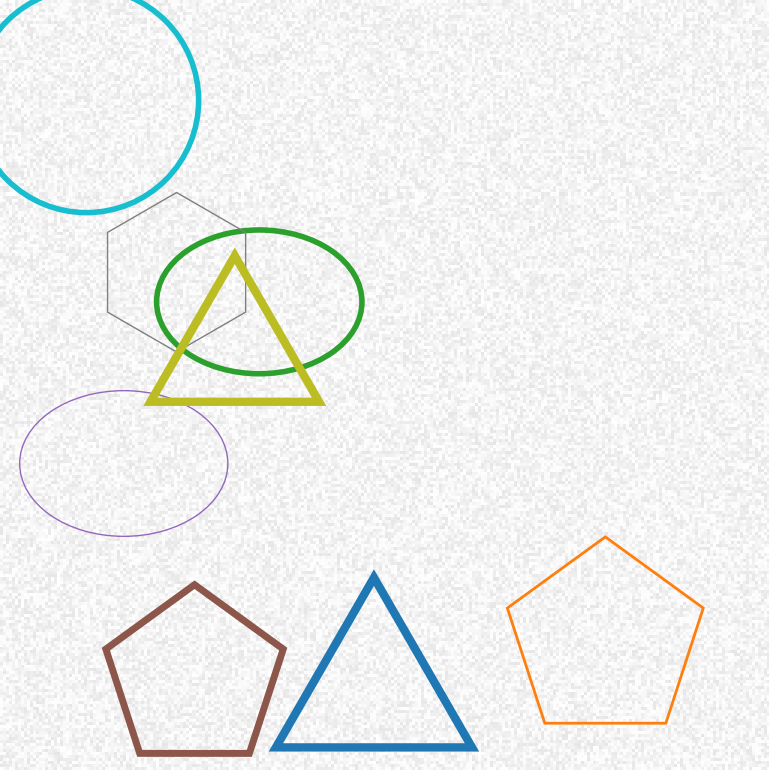[{"shape": "triangle", "thickness": 3, "radius": 0.74, "center": [0.486, 0.103]}, {"shape": "pentagon", "thickness": 1, "radius": 0.67, "center": [0.786, 0.169]}, {"shape": "oval", "thickness": 2, "radius": 0.67, "center": [0.337, 0.608]}, {"shape": "oval", "thickness": 0.5, "radius": 0.68, "center": [0.161, 0.398]}, {"shape": "pentagon", "thickness": 2.5, "radius": 0.61, "center": [0.253, 0.12]}, {"shape": "hexagon", "thickness": 0.5, "radius": 0.52, "center": [0.229, 0.646]}, {"shape": "triangle", "thickness": 3, "radius": 0.63, "center": [0.305, 0.541]}, {"shape": "circle", "thickness": 2, "radius": 0.73, "center": [0.112, 0.87]}]